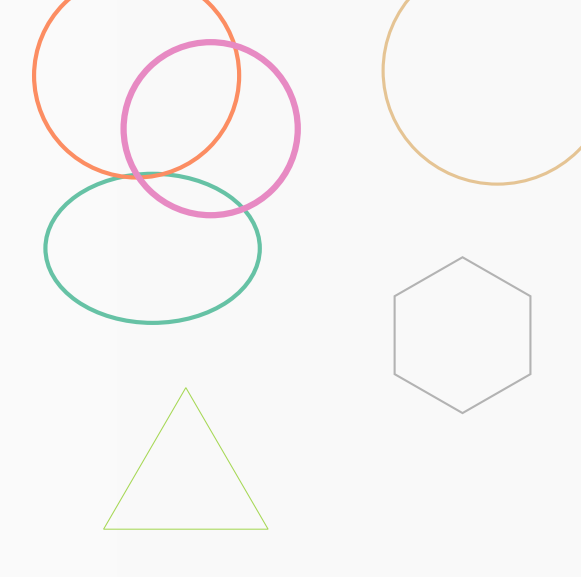[{"shape": "oval", "thickness": 2, "radius": 0.92, "center": [0.263, 0.569]}, {"shape": "circle", "thickness": 2, "radius": 0.88, "center": [0.235, 0.868]}, {"shape": "circle", "thickness": 3, "radius": 0.75, "center": [0.362, 0.776]}, {"shape": "triangle", "thickness": 0.5, "radius": 0.82, "center": [0.32, 0.164]}, {"shape": "circle", "thickness": 1.5, "radius": 0.98, "center": [0.856, 0.877]}, {"shape": "hexagon", "thickness": 1, "radius": 0.67, "center": [0.796, 0.419]}]